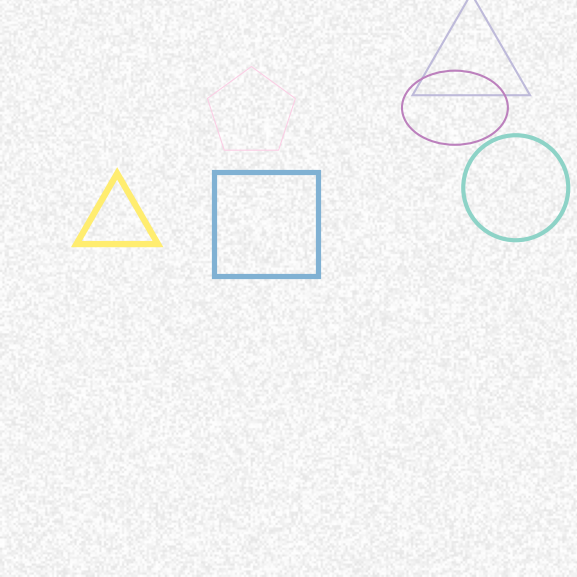[{"shape": "circle", "thickness": 2, "radius": 0.45, "center": [0.893, 0.674]}, {"shape": "triangle", "thickness": 1, "radius": 0.59, "center": [0.816, 0.893]}, {"shape": "square", "thickness": 2.5, "radius": 0.45, "center": [0.46, 0.611]}, {"shape": "pentagon", "thickness": 0.5, "radius": 0.4, "center": [0.435, 0.804]}, {"shape": "oval", "thickness": 1, "radius": 0.46, "center": [0.788, 0.813]}, {"shape": "triangle", "thickness": 3, "radius": 0.41, "center": [0.203, 0.617]}]